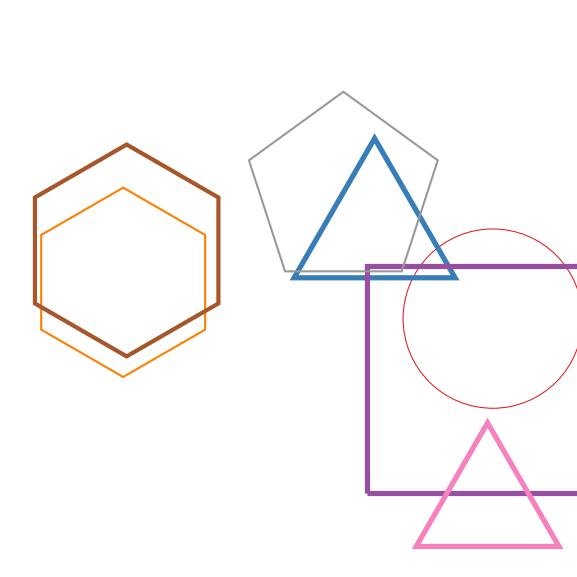[{"shape": "circle", "thickness": 0.5, "radius": 0.78, "center": [0.853, 0.447]}, {"shape": "triangle", "thickness": 2.5, "radius": 0.8, "center": [0.649, 0.599]}, {"shape": "square", "thickness": 2.5, "radius": 0.99, "center": [0.832, 0.342]}, {"shape": "hexagon", "thickness": 1, "radius": 0.82, "center": [0.213, 0.51]}, {"shape": "hexagon", "thickness": 2, "radius": 0.92, "center": [0.219, 0.565]}, {"shape": "triangle", "thickness": 2.5, "radius": 0.71, "center": [0.844, 0.124]}, {"shape": "pentagon", "thickness": 1, "radius": 0.86, "center": [0.595, 0.668]}]